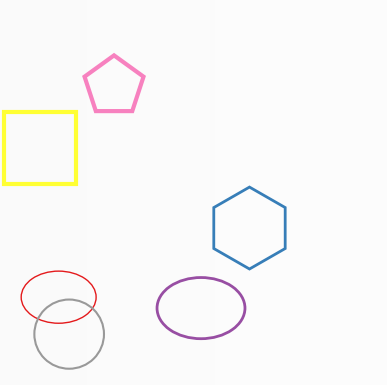[{"shape": "oval", "thickness": 1, "radius": 0.48, "center": [0.151, 0.228]}, {"shape": "hexagon", "thickness": 2, "radius": 0.53, "center": [0.644, 0.408]}, {"shape": "oval", "thickness": 2, "radius": 0.57, "center": [0.519, 0.2]}, {"shape": "square", "thickness": 3, "radius": 0.47, "center": [0.103, 0.616]}, {"shape": "pentagon", "thickness": 3, "radius": 0.4, "center": [0.294, 0.776]}, {"shape": "circle", "thickness": 1.5, "radius": 0.45, "center": [0.178, 0.132]}]